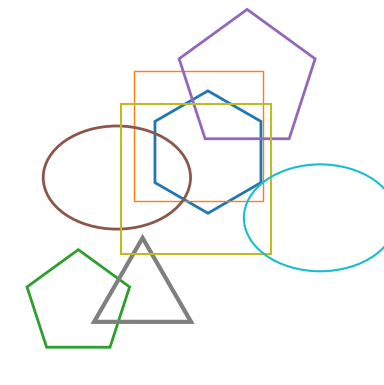[{"shape": "hexagon", "thickness": 2, "radius": 0.79, "center": [0.54, 0.605]}, {"shape": "square", "thickness": 1, "radius": 0.84, "center": [0.515, 0.647]}, {"shape": "pentagon", "thickness": 2, "radius": 0.7, "center": [0.203, 0.211]}, {"shape": "pentagon", "thickness": 2, "radius": 0.93, "center": [0.642, 0.79]}, {"shape": "oval", "thickness": 2, "radius": 0.96, "center": [0.304, 0.539]}, {"shape": "triangle", "thickness": 3, "radius": 0.73, "center": [0.37, 0.237]}, {"shape": "square", "thickness": 1.5, "radius": 0.97, "center": [0.509, 0.536]}, {"shape": "oval", "thickness": 1.5, "radius": 0.99, "center": [0.832, 0.434]}]